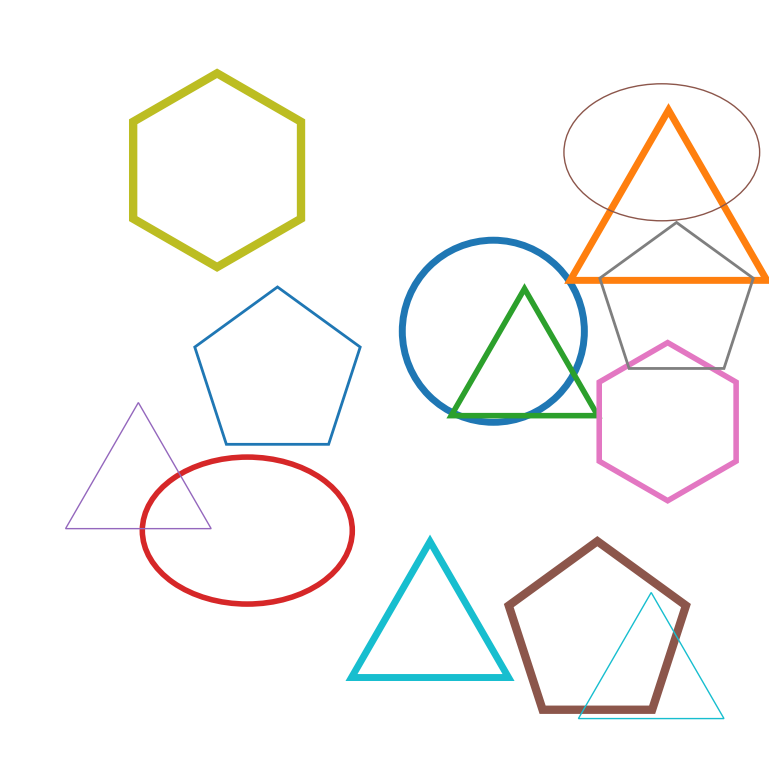[{"shape": "pentagon", "thickness": 1, "radius": 0.56, "center": [0.36, 0.514]}, {"shape": "circle", "thickness": 2.5, "radius": 0.59, "center": [0.641, 0.57]}, {"shape": "triangle", "thickness": 2.5, "radius": 0.74, "center": [0.868, 0.71]}, {"shape": "triangle", "thickness": 2, "radius": 0.55, "center": [0.681, 0.515]}, {"shape": "oval", "thickness": 2, "radius": 0.68, "center": [0.321, 0.311]}, {"shape": "triangle", "thickness": 0.5, "radius": 0.55, "center": [0.18, 0.368]}, {"shape": "oval", "thickness": 0.5, "radius": 0.64, "center": [0.859, 0.802]}, {"shape": "pentagon", "thickness": 3, "radius": 0.61, "center": [0.776, 0.176]}, {"shape": "hexagon", "thickness": 2, "radius": 0.51, "center": [0.867, 0.452]}, {"shape": "pentagon", "thickness": 1, "radius": 0.52, "center": [0.879, 0.606]}, {"shape": "hexagon", "thickness": 3, "radius": 0.63, "center": [0.282, 0.779]}, {"shape": "triangle", "thickness": 0.5, "radius": 0.55, "center": [0.846, 0.121]}, {"shape": "triangle", "thickness": 2.5, "radius": 0.59, "center": [0.558, 0.179]}]